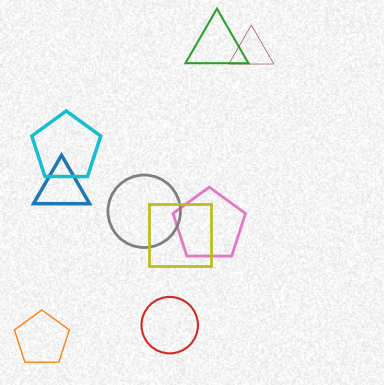[{"shape": "triangle", "thickness": 2.5, "radius": 0.42, "center": [0.16, 0.513]}, {"shape": "pentagon", "thickness": 1, "radius": 0.37, "center": [0.109, 0.12]}, {"shape": "triangle", "thickness": 1.5, "radius": 0.47, "center": [0.563, 0.883]}, {"shape": "circle", "thickness": 1.5, "radius": 0.37, "center": [0.441, 0.155]}, {"shape": "triangle", "thickness": 0.5, "radius": 0.34, "center": [0.653, 0.867]}, {"shape": "pentagon", "thickness": 2, "radius": 0.49, "center": [0.544, 0.415]}, {"shape": "circle", "thickness": 2, "radius": 0.47, "center": [0.375, 0.451]}, {"shape": "square", "thickness": 2, "radius": 0.4, "center": [0.467, 0.39]}, {"shape": "pentagon", "thickness": 2.5, "radius": 0.47, "center": [0.172, 0.618]}]